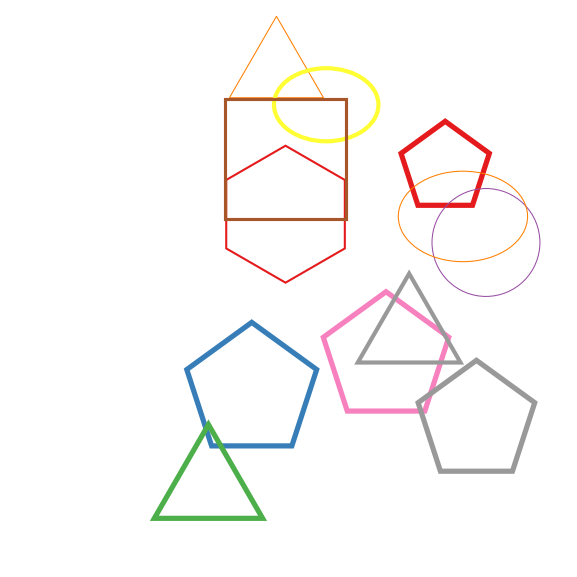[{"shape": "pentagon", "thickness": 2.5, "radius": 0.4, "center": [0.771, 0.709]}, {"shape": "hexagon", "thickness": 1, "radius": 0.59, "center": [0.494, 0.628]}, {"shape": "pentagon", "thickness": 2.5, "radius": 0.59, "center": [0.436, 0.323]}, {"shape": "triangle", "thickness": 2.5, "radius": 0.54, "center": [0.361, 0.156]}, {"shape": "circle", "thickness": 0.5, "radius": 0.47, "center": [0.841, 0.579]}, {"shape": "oval", "thickness": 0.5, "radius": 0.56, "center": [0.802, 0.624]}, {"shape": "triangle", "thickness": 0.5, "radius": 0.47, "center": [0.479, 0.877]}, {"shape": "oval", "thickness": 2, "radius": 0.45, "center": [0.565, 0.818]}, {"shape": "square", "thickness": 1.5, "radius": 0.52, "center": [0.494, 0.724]}, {"shape": "pentagon", "thickness": 2.5, "radius": 0.57, "center": [0.668, 0.38]}, {"shape": "triangle", "thickness": 2, "radius": 0.51, "center": [0.708, 0.423]}, {"shape": "pentagon", "thickness": 2.5, "radius": 0.53, "center": [0.825, 0.269]}]